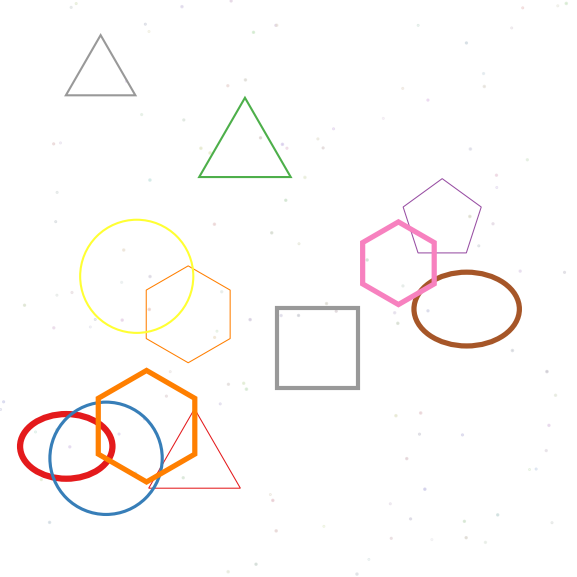[{"shape": "oval", "thickness": 3, "radius": 0.4, "center": [0.115, 0.226]}, {"shape": "triangle", "thickness": 0.5, "radius": 0.46, "center": [0.337, 0.2]}, {"shape": "circle", "thickness": 1.5, "radius": 0.49, "center": [0.184, 0.206]}, {"shape": "triangle", "thickness": 1, "radius": 0.46, "center": [0.424, 0.738]}, {"shape": "pentagon", "thickness": 0.5, "radius": 0.36, "center": [0.766, 0.619]}, {"shape": "hexagon", "thickness": 2.5, "radius": 0.48, "center": [0.254, 0.261]}, {"shape": "hexagon", "thickness": 0.5, "radius": 0.42, "center": [0.326, 0.455]}, {"shape": "circle", "thickness": 1, "radius": 0.49, "center": [0.237, 0.521]}, {"shape": "oval", "thickness": 2.5, "radius": 0.46, "center": [0.808, 0.464]}, {"shape": "hexagon", "thickness": 2.5, "radius": 0.36, "center": [0.69, 0.543]}, {"shape": "square", "thickness": 2, "radius": 0.35, "center": [0.55, 0.397]}, {"shape": "triangle", "thickness": 1, "radius": 0.35, "center": [0.174, 0.869]}]